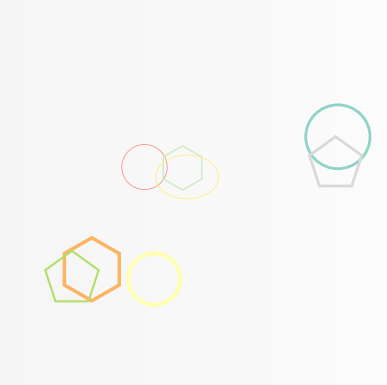[{"shape": "circle", "thickness": 2, "radius": 0.41, "center": [0.872, 0.645]}, {"shape": "circle", "thickness": 3, "radius": 0.33, "center": [0.398, 0.275]}, {"shape": "circle", "thickness": 0.5, "radius": 0.29, "center": [0.373, 0.566]}, {"shape": "hexagon", "thickness": 2.5, "radius": 0.41, "center": [0.237, 0.301]}, {"shape": "pentagon", "thickness": 1.5, "radius": 0.36, "center": [0.186, 0.276]}, {"shape": "pentagon", "thickness": 2, "radius": 0.35, "center": [0.866, 0.574]}, {"shape": "hexagon", "thickness": 1, "radius": 0.29, "center": [0.471, 0.564]}, {"shape": "oval", "thickness": 0.5, "radius": 0.41, "center": [0.483, 0.54]}]